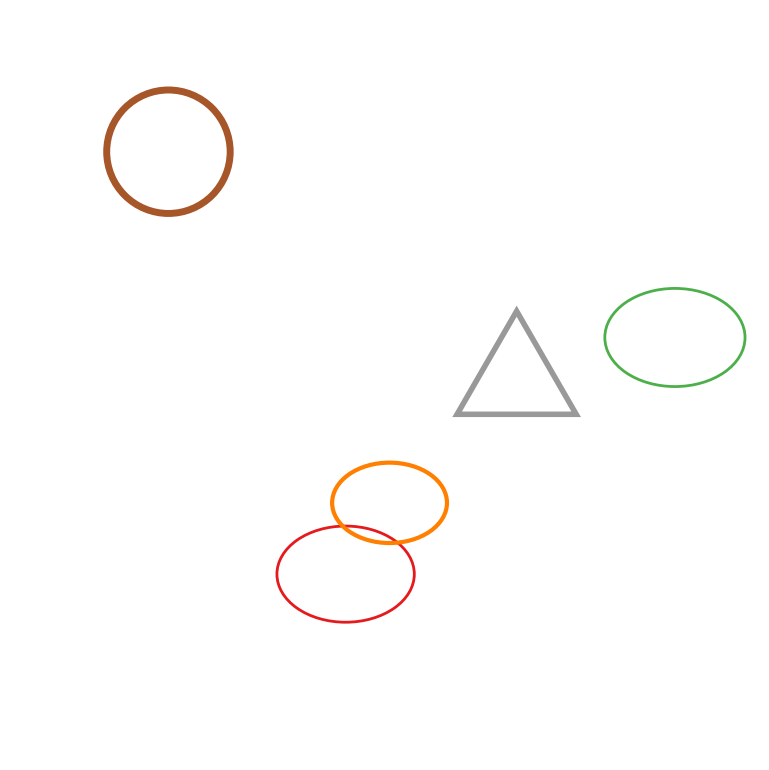[{"shape": "oval", "thickness": 1, "radius": 0.45, "center": [0.449, 0.254]}, {"shape": "oval", "thickness": 1, "radius": 0.46, "center": [0.877, 0.562]}, {"shape": "oval", "thickness": 1.5, "radius": 0.37, "center": [0.506, 0.347]}, {"shape": "circle", "thickness": 2.5, "radius": 0.4, "center": [0.219, 0.803]}, {"shape": "triangle", "thickness": 2, "radius": 0.45, "center": [0.671, 0.507]}]